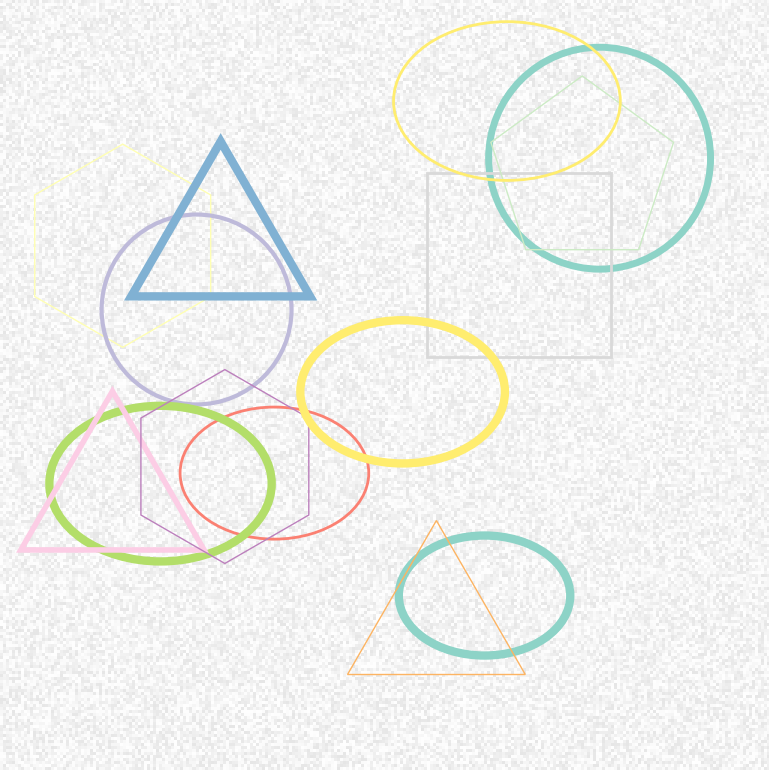[{"shape": "circle", "thickness": 2.5, "radius": 0.72, "center": [0.779, 0.795]}, {"shape": "oval", "thickness": 3, "radius": 0.56, "center": [0.629, 0.227]}, {"shape": "hexagon", "thickness": 0.5, "radius": 0.66, "center": [0.159, 0.681]}, {"shape": "circle", "thickness": 1.5, "radius": 0.62, "center": [0.255, 0.598]}, {"shape": "oval", "thickness": 1, "radius": 0.61, "center": [0.356, 0.386]}, {"shape": "triangle", "thickness": 3, "radius": 0.67, "center": [0.287, 0.682]}, {"shape": "triangle", "thickness": 0.5, "radius": 0.67, "center": [0.567, 0.191]}, {"shape": "oval", "thickness": 3, "radius": 0.72, "center": [0.208, 0.372]}, {"shape": "triangle", "thickness": 2, "radius": 0.69, "center": [0.146, 0.354]}, {"shape": "square", "thickness": 1, "radius": 0.6, "center": [0.675, 0.655]}, {"shape": "hexagon", "thickness": 0.5, "radius": 0.63, "center": [0.292, 0.394]}, {"shape": "pentagon", "thickness": 0.5, "radius": 0.62, "center": [0.756, 0.777]}, {"shape": "oval", "thickness": 3, "radius": 0.66, "center": [0.523, 0.491]}, {"shape": "oval", "thickness": 1, "radius": 0.74, "center": [0.658, 0.869]}]